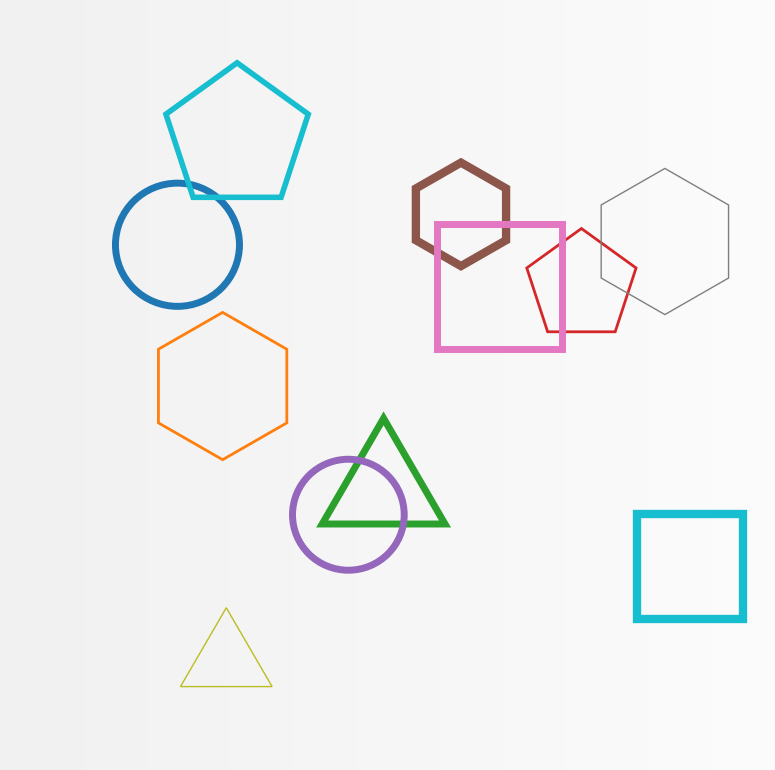[{"shape": "circle", "thickness": 2.5, "radius": 0.4, "center": [0.229, 0.682]}, {"shape": "hexagon", "thickness": 1, "radius": 0.48, "center": [0.287, 0.499]}, {"shape": "triangle", "thickness": 2.5, "radius": 0.46, "center": [0.495, 0.365]}, {"shape": "pentagon", "thickness": 1, "radius": 0.37, "center": [0.75, 0.629]}, {"shape": "circle", "thickness": 2.5, "radius": 0.36, "center": [0.449, 0.332]}, {"shape": "hexagon", "thickness": 3, "radius": 0.34, "center": [0.595, 0.722]}, {"shape": "square", "thickness": 2.5, "radius": 0.41, "center": [0.645, 0.628]}, {"shape": "hexagon", "thickness": 0.5, "radius": 0.47, "center": [0.858, 0.686]}, {"shape": "triangle", "thickness": 0.5, "radius": 0.34, "center": [0.292, 0.142]}, {"shape": "pentagon", "thickness": 2, "radius": 0.48, "center": [0.306, 0.822]}, {"shape": "square", "thickness": 3, "radius": 0.34, "center": [0.891, 0.265]}]